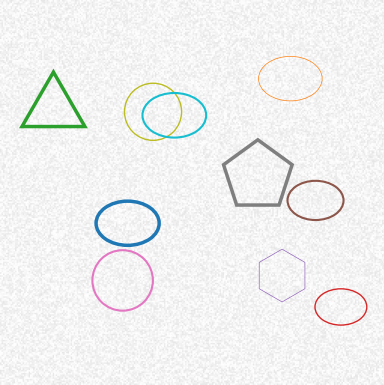[{"shape": "oval", "thickness": 2.5, "radius": 0.41, "center": [0.331, 0.42]}, {"shape": "oval", "thickness": 0.5, "radius": 0.41, "center": [0.754, 0.796]}, {"shape": "triangle", "thickness": 2.5, "radius": 0.47, "center": [0.139, 0.718]}, {"shape": "oval", "thickness": 1, "radius": 0.34, "center": [0.885, 0.203]}, {"shape": "hexagon", "thickness": 0.5, "radius": 0.34, "center": [0.733, 0.284]}, {"shape": "oval", "thickness": 1.5, "radius": 0.36, "center": [0.82, 0.479]}, {"shape": "circle", "thickness": 1.5, "radius": 0.39, "center": [0.319, 0.272]}, {"shape": "pentagon", "thickness": 2.5, "radius": 0.47, "center": [0.67, 0.543]}, {"shape": "circle", "thickness": 1, "radius": 0.37, "center": [0.398, 0.71]}, {"shape": "oval", "thickness": 1.5, "radius": 0.41, "center": [0.453, 0.701]}]